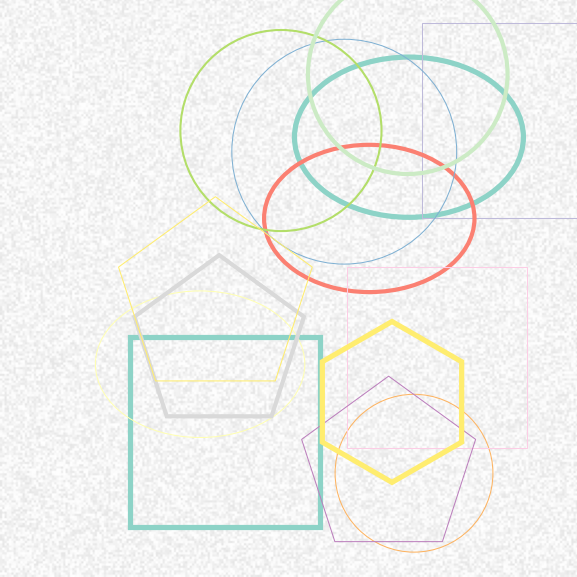[{"shape": "square", "thickness": 2.5, "radius": 0.82, "center": [0.389, 0.251]}, {"shape": "oval", "thickness": 2.5, "radius": 0.99, "center": [0.708, 0.762]}, {"shape": "oval", "thickness": 0.5, "radius": 0.91, "center": [0.347, 0.368]}, {"shape": "square", "thickness": 0.5, "radius": 0.85, "center": [0.9, 0.79]}, {"shape": "oval", "thickness": 2, "radius": 0.91, "center": [0.639, 0.621]}, {"shape": "circle", "thickness": 0.5, "radius": 0.97, "center": [0.596, 0.736]}, {"shape": "circle", "thickness": 0.5, "radius": 0.68, "center": [0.717, 0.18]}, {"shape": "circle", "thickness": 1, "radius": 0.87, "center": [0.486, 0.773]}, {"shape": "square", "thickness": 0.5, "radius": 0.78, "center": [0.757, 0.38]}, {"shape": "pentagon", "thickness": 2, "radius": 0.77, "center": [0.379, 0.403]}, {"shape": "pentagon", "thickness": 0.5, "radius": 0.79, "center": [0.673, 0.189]}, {"shape": "circle", "thickness": 2, "radius": 0.86, "center": [0.706, 0.871]}, {"shape": "hexagon", "thickness": 2.5, "radius": 0.7, "center": [0.679, 0.303]}, {"shape": "pentagon", "thickness": 0.5, "radius": 0.88, "center": [0.373, 0.482]}]